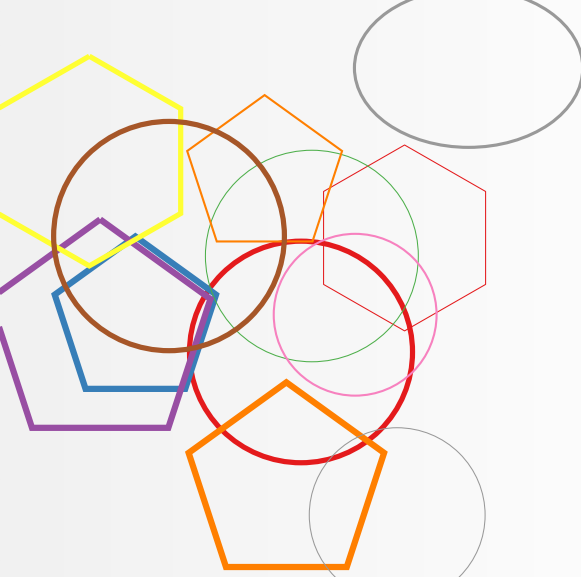[{"shape": "circle", "thickness": 2.5, "radius": 0.96, "center": [0.518, 0.39]}, {"shape": "hexagon", "thickness": 0.5, "radius": 0.8, "center": [0.696, 0.587]}, {"shape": "pentagon", "thickness": 3, "radius": 0.73, "center": [0.233, 0.444]}, {"shape": "circle", "thickness": 0.5, "radius": 0.92, "center": [0.537, 0.556]}, {"shape": "pentagon", "thickness": 3, "radius": 1.0, "center": [0.172, 0.42]}, {"shape": "pentagon", "thickness": 1, "radius": 0.7, "center": [0.455, 0.694]}, {"shape": "pentagon", "thickness": 3, "radius": 0.88, "center": [0.493, 0.16]}, {"shape": "hexagon", "thickness": 2.5, "radius": 0.91, "center": [0.154, 0.72]}, {"shape": "circle", "thickness": 2.5, "radius": 0.99, "center": [0.291, 0.59]}, {"shape": "circle", "thickness": 1, "radius": 0.7, "center": [0.611, 0.454]}, {"shape": "oval", "thickness": 1.5, "radius": 0.98, "center": [0.806, 0.881]}, {"shape": "circle", "thickness": 0.5, "radius": 0.76, "center": [0.683, 0.107]}]